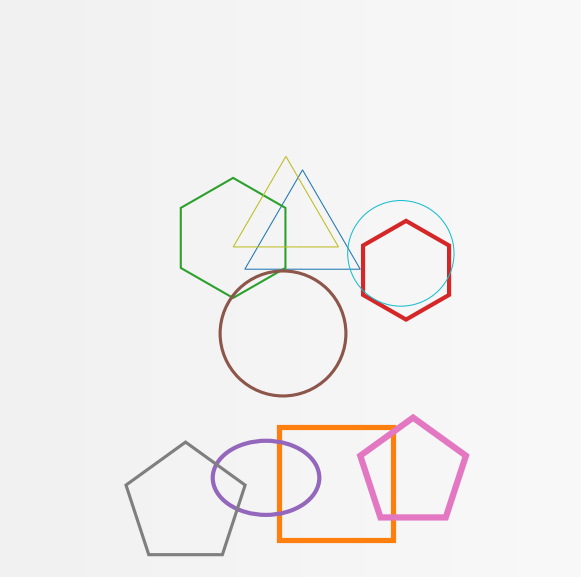[{"shape": "triangle", "thickness": 0.5, "radius": 0.57, "center": [0.52, 0.59]}, {"shape": "square", "thickness": 2.5, "radius": 0.49, "center": [0.578, 0.161]}, {"shape": "hexagon", "thickness": 1, "radius": 0.52, "center": [0.401, 0.587]}, {"shape": "hexagon", "thickness": 2, "radius": 0.43, "center": [0.699, 0.531]}, {"shape": "oval", "thickness": 2, "radius": 0.46, "center": [0.458, 0.172]}, {"shape": "circle", "thickness": 1.5, "radius": 0.54, "center": [0.487, 0.422]}, {"shape": "pentagon", "thickness": 3, "radius": 0.48, "center": [0.711, 0.18]}, {"shape": "pentagon", "thickness": 1.5, "radius": 0.54, "center": [0.319, 0.126]}, {"shape": "triangle", "thickness": 0.5, "radius": 0.52, "center": [0.492, 0.624]}, {"shape": "circle", "thickness": 0.5, "radius": 0.46, "center": [0.69, 0.56]}]